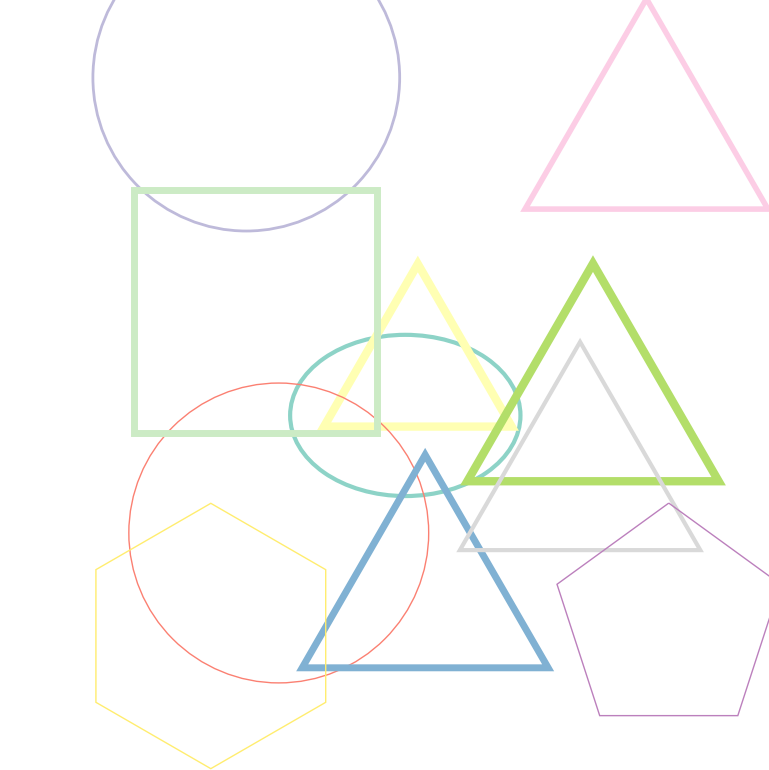[{"shape": "oval", "thickness": 1.5, "radius": 0.75, "center": [0.526, 0.46]}, {"shape": "triangle", "thickness": 3, "radius": 0.7, "center": [0.543, 0.516]}, {"shape": "circle", "thickness": 1, "radius": 1.0, "center": [0.32, 0.899]}, {"shape": "circle", "thickness": 0.5, "radius": 0.97, "center": [0.362, 0.308]}, {"shape": "triangle", "thickness": 2.5, "radius": 0.92, "center": [0.552, 0.225]}, {"shape": "triangle", "thickness": 3, "radius": 0.94, "center": [0.77, 0.469]}, {"shape": "triangle", "thickness": 2, "radius": 0.91, "center": [0.84, 0.82]}, {"shape": "triangle", "thickness": 1.5, "radius": 0.9, "center": [0.753, 0.376]}, {"shape": "pentagon", "thickness": 0.5, "radius": 0.76, "center": [0.869, 0.194]}, {"shape": "square", "thickness": 2.5, "radius": 0.79, "center": [0.331, 0.596]}, {"shape": "hexagon", "thickness": 0.5, "radius": 0.86, "center": [0.274, 0.174]}]